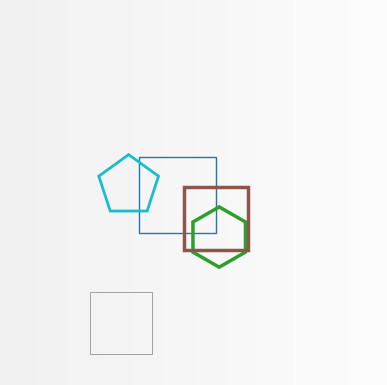[{"shape": "square", "thickness": 1, "radius": 0.49, "center": [0.458, 0.495]}, {"shape": "hexagon", "thickness": 2.5, "radius": 0.39, "center": [0.566, 0.384]}, {"shape": "square", "thickness": 2.5, "radius": 0.41, "center": [0.557, 0.433]}, {"shape": "square", "thickness": 0.5, "radius": 0.4, "center": [0.313, 0.161]}, {"shape": "pentagon", "thickness": 2, "radius": 0.4, "center": [0.332, 0.517]}]